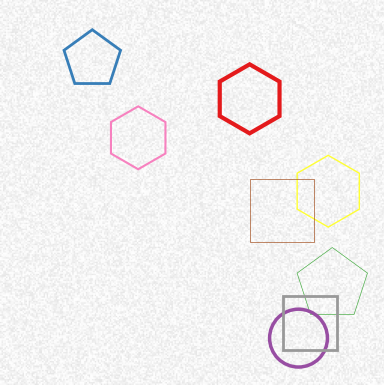[{"shape": "hexagon", "thickness": 3, "radius": 0.45, "center": [0.648, 0.743]}, {"shape": "pentagon", "thickness": 2, "radius": 0.39, "center": [0.24, 0.846]}, {"shape": "pentagon", "thickness": 0.5, "radius": 0.48, "center": [0.863, 0.261]}, {"shape": "circle", "thickness": 2.5, "radius": 0.38, "center": [0.775, 0.122]}, {"shape": "hexagon", "thickness": 1, "radius": 0.47, "center": [0.853, 0.503]}, {"shape": "square", "thickness": 0.5, "radius": 0.41, "center": [0.732, 0.453]}, {"shape": "hexagon", "thickness": 1.5, "radius": 0.41, "center": [0.359, 0.642]}, {"shape": "square", "thickness": 2, "radius": 0.35, "center": [0.805, 0.161]}]